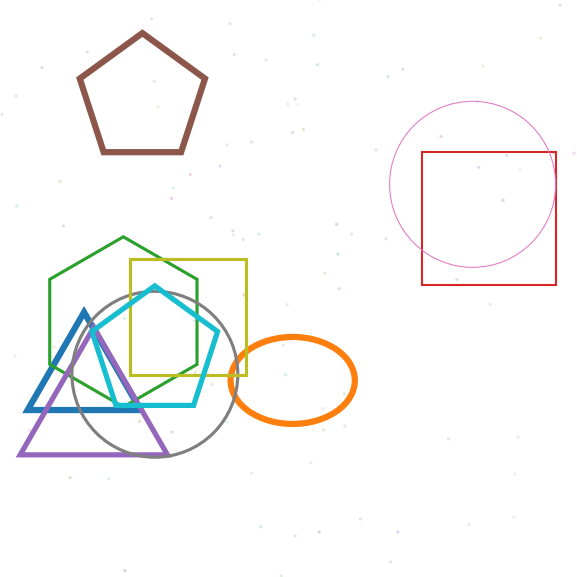[{"shape": "triangle", "thickness": 3, "radius": 0.56, "center": [0.146, 0.346]}, {"shape": "oval", "thickness": 3, "radius": 0.54, "center": [0.507, 0.34]}, {"shape": "hexagon", "thickness": 1.5, "radius": 0.74, "center": [0.214, 0.442]}, {"shape": "square", "thickness": 1, "radius": 0.58, "center": [0.847, 0.621]}, {"shape": "triangle", "thickness": 2.5, "radius": 0.74, "center": [0.162, 0.285]}, {"shape": "pentagon", "thickness": 3, "radius": 0.57, "center": [0.247, 0.828]}, {"shape": "circle", "thickness": 0.5, "radius": 0.72, "center": [0.818, 0.68]}, {"shape": "circle", "thickness": 1.5, "radius": 0.72, "center": [0.268, 0.351]}, {"shape": "square", "thickness": 1.5, "radius": 0.5, "center": [0.326, 0.45]}, {"shape": "pentagon", "thickness": 2.5, "radius": 0.57, "center": [0.268, 0.39]}]